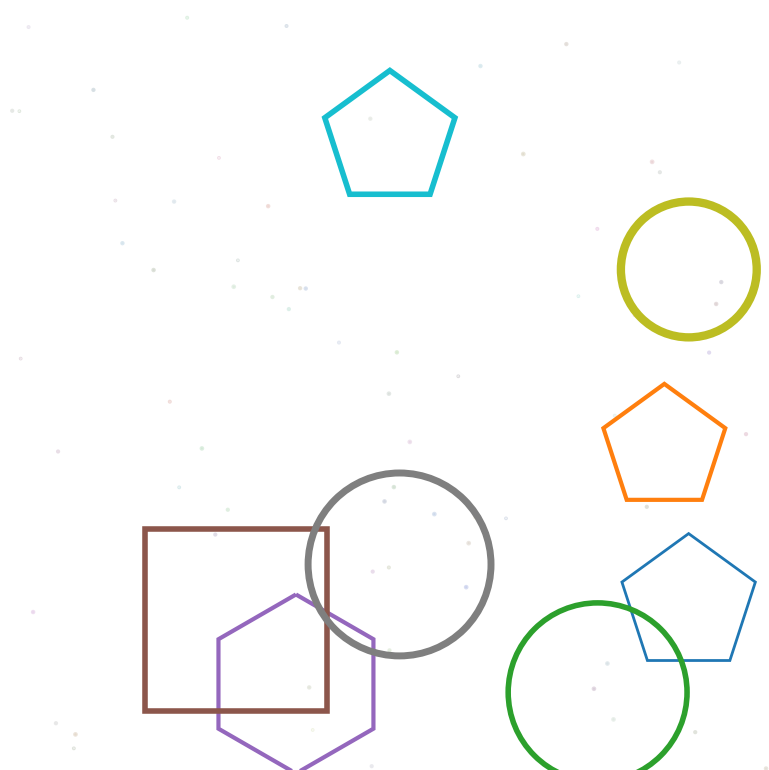[{"shape": "pentagon", "thickness": 1, "radius": 0.46, "center": [0.894, 0.216]}, {"shape": "pentagon", "thickness": 1.5, "radius": 0.42, "center": [0.863, 0.418]}, {"shape": "circle", "thickness": 2, "radius": 0.58, "center": [0.776, 0.101]}, {"shape": "hexagon", "thickness": 1.5, "radius": 0.58, "center": [0.384, 0.112]}, {"shape": "square", "thickness": 2, "radius": 0.59, "center": [0.306, 0.195]}, {"shape": "circle", "thickness": 2.5, "radius": 0.59, "center": [0.519, 0.267]}, {"shape": "circle", "thickness": 3, "radius": 0.44, "center": [0.895, 0.65]}, {"shape": "pentagon", "thickness": 2, "radius": 0.44, "center": [0.506, 0.82]}]